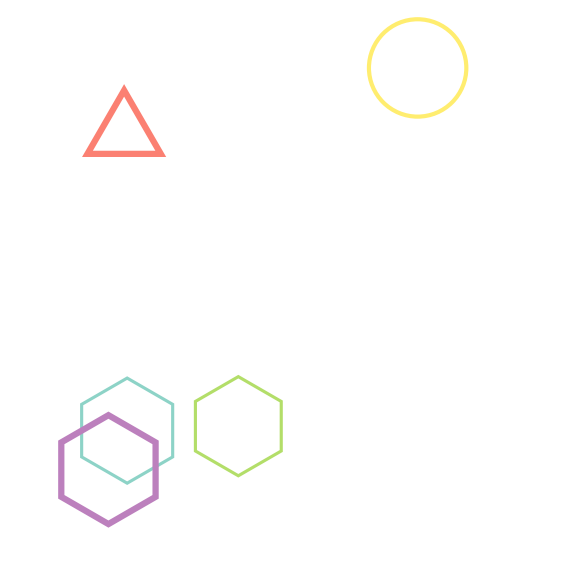[{"shape": "hexagon", "thickness": 1.5, "radius": 0.45, "center": [0.22, 0.253]}, {"shape": "triangle", "thickness": 3, "radius": 0.37, "center": [0.215, 0.769]}, {"shape": "hexagon", "thickness": 1.5, "radius": 0.43, "center": [0.413, 0.261]}, {"shape": "hexagon", "thickness": 3, "radius": 0.47, "center": [0.188, 0.186]}, {"shape": "circle", "thickness": 2, "radius": 0.42, "center": [0.723, 0.881]}]